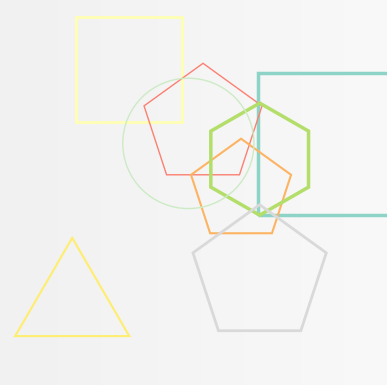[{"shape": "square", "thickness": 2.5, "radius": 0.92, "center": [0.849, 0.626]}, {"shape": "square", "thickness": 2, "radius": 0.68, "center": [0.333, 0.818]}, {"shape": "pentagon", "thickness": 1, "radius": 0.8, "center": [0.524, 0.675]}, {"shape": "pentagon", "thickness": 1.5, "radius": 0.68, "center": [0.622, 0.504]}, {"shape": "hexagon", "thickness": 2.5, "radius": 0.73, "center": [0.67, 0.587]}, {"shape": "pentagon", "thickness": 2, "radius": 0.9, "center": [0.67, 0.287]}, {"shape": "circle", "thickness": 1, "radius": 0.85, "center": [0.486, 0.628]}, {"shape": "triangle", "thickness": 1.5, "radius": 0.85, "center": [0.186, 0.212]}]